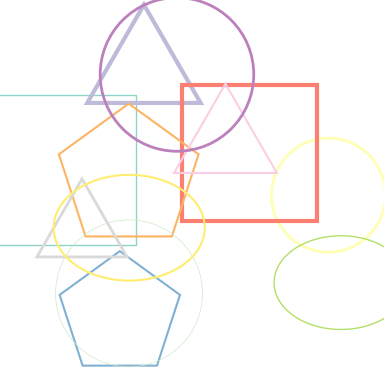[{"shape": "square", "thickness": 1, "radius": 0.97, "center": [0.159, 0.558]}, {"shape": "circle", "thickness": 2, "radius": 0.74, "center": [0.853, 0.493]}, {"shape": "triangle", "thickness": 3, "radius": 0.85, "center": [0.374, 0.818]}, {"shape": "square", "thickness": 3, "radius": 0.88, "center": [0.649, 0.602]}, {"shape": "pentagon", "thickness": 1.5, "radius": 0.82, "center": [0.311, 0.183]}, {"shape": "pentagon", "thickness": 1.5, "radius": 0.95, "center": [0.334, 0.54]}, {"shape": "oval", "thickness": 1, "radius": 0.87, "center": [0.886, 0.266]}, {"shape": "triangle", "thickness": 1.5, "radius": 0.77, "center": [0.586, 0.628]}, {"shape": "triangle", "thickness": 2, "radius": 0.68, "center": [0.213, 0.4]}, {"shape": "circle", "thickness": 2, "radius": 1.0, "center": [0.46, 0.807]}, {"shape": "circle", "thickness": 0.5, "radius": 0.95, "center": [0.335, 0.238]}, {"shape": "oval", "thickness": 1.5, "radius": 0.98, "center": [0.336, 0.409]}]